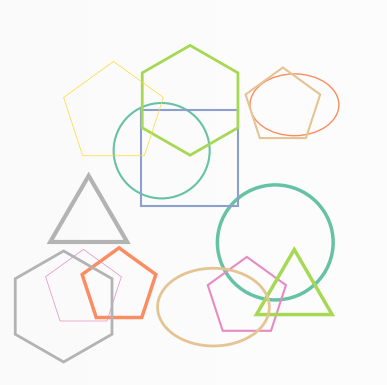[{"shape": "circle", "thickness": 2.5, "radius": 0.75, "center": [0.71, 0.37]}, {"shape": "circle", "thickness": 1.5, "radius": 0.62, "center": [0.417, 0.609]}, {"shape": "pentagon", "thickness": 2.5, "radius": 0.5, "center": [0.307, 0.256]}, {"shape": "oval", "thickness": 1, "radius": 0.57, "center": [0.76, 0.728]}, {"shape": "square", "thickness": 1.5, "radius": 0.63, "center": [0.488, 0.589]}, {"shape": "pentagon", "thickness": 1.5, "radius": 0.53, "center": [0.637, 0.227]}, {"shape": "pentagon", "thickness": 0.5, "radius": 0.51, "center": [0.215, 0.249]}, {"shape": "triangle", "thickness": 2.5, "radius": 0.56, "center": [0.759, 0.239]}, {"shape": "hexagon", "thickness": 2, "radius": 0.71, "center": [0.491, 0.739]}, {"shape": "pentagon", "thickness": 0.5, "radius": 0.68, "center": [0.293, 0.705]}, {"shape": "pentagon", "thickness": 1.5, "radius": 0.51, "center": [0.73, 0.723]}, {"shape": "oval", "thickness": 2, "radius": 0.72, "center": [0.551, 0.202]}, {"shape": "triangle", "thickness": 3, "radius": 0.57, "center": [0.229, 0.429]}, {"shape": "hexagon", "thickness": 2, "radius": 0.72, "center": [0.164, 0.204]}]